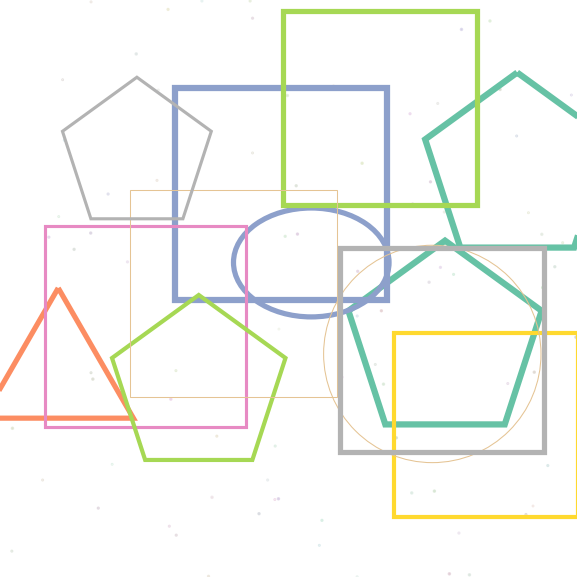[{"shape": "pentagon", "thickness": 3, "radius": 0.84, "center": [0.896, 0.706]}, {"shape": "pentagon", "thickness": 3, "radius": 0.88, "center": [0.771, 0.407]}, {"shape": "triangle", "thickness": 2.5, "radius": 0.75, "center": [0.101, 0.35]}, {"shape": "square", "thickness": 3, "radius": 0.92, "center": [0.487, 0.663]}, {"shape": "oval", "thickness": 2.5, "radius": 0.67, "center": [0.539, 0.545]}, {"shape": "square", "thickness": 1.5, "radius": 0.87, "center": [0.252, 0.434]}, {"shape": "square", "thickness": 2.5, "radius": 0.84, "center": [0.657, 0.812]}, {"shape": "pentagon", "thickness": 2, "radius": 0.79, "center": [0.344, 0.33]}, {"shape": "square", "thickness": 2, "radius": 0.79, "center": [0.841, 0.263]}, {"shape": "square", "thickness": 0.5, "radius": 0.89, "center": [0.404, 0.49]}, {"shape": "circle", "thickness": 0.5, "radius": 0.94, "center": [0.749, 0.386]}, {"shape": "square", "thickness": 2.5, "radius": 0.88, "center": [0.765, 0.394]}, {"shape": "pentagon", "thickness": 1.5, "radius": 0.68, "center": [0.237, 0.73]}]